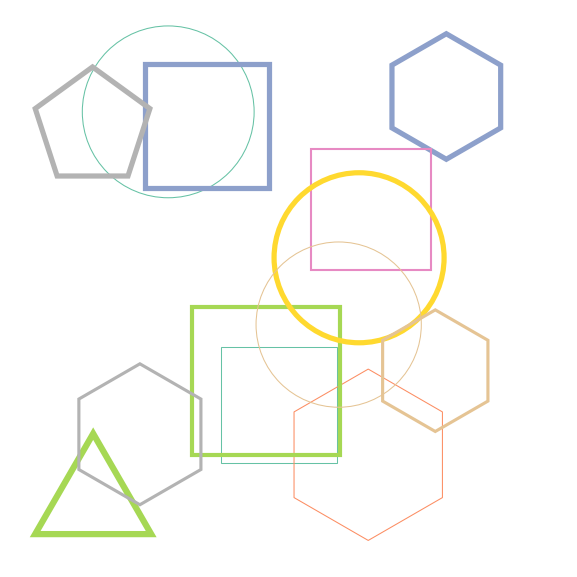[{"shape": "square", "thickness": 0.5, "radius": 0.5, "center": [0.484, 0.298]}, {"shape": "circle", "thickness": 0.5, "radius": 0.74, "center": [0.291, 0.805]}, {"shape": "hexagon", "thickness": 0.5, "radius": 0.74, "center": [0.638, 0.212]}, {"shape": "square", "thickness": 2.5, "radius": 0.54, "center": [0.358, 0.781]}, {"shape": "hexagon", "thickness": 2.5, "radius": 0.54, "center": [0.773, 0.832]}, {"shape": "square", "thickness": 1, "radius": 0.52, "center": [0.642, 0.636]}, {"shape": "triangle", "thickness": 3, "radius": 0.58, "center": [0.161, 0.132]}, {"shape": "square", "thickness": 2, "radius": 0.64, "center": [0.461, 0.339]}, {"shape": "circle", "thickness": 2.5, "radius": 0.74, "center": [0.622, 0.553]}, {"shape": "hexagon", "thickness": 1.5, "radius": 0.53, "center": [0.754, 0.357]}, {"shape": "circle", "thickness": 0.5, "radius": 0.72, "center": [0.586, 0.437]}, {"shape": "hexagon", "thickness": 1.5, "radius": 0.61, "center": [0.242, 0.247]}, {"shape": "pentagon", "thickness": 2.5, "radius": 0.52, "center": [0.16, 0.779]}]